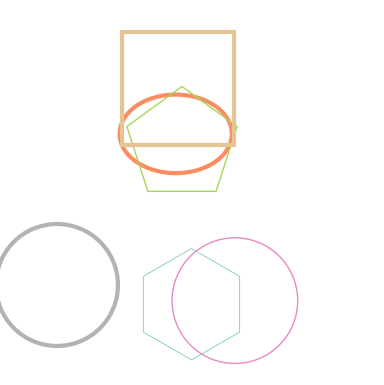[{"shape": "hexagon", "thickness": 0.5, "radius": 0.72, "center": [0.497, 0.21]}, {"shape": "oval", "thickness": 3, "radius": 0.73, "center": [0.456, 0.652]}, {"shape": "circle", "thickness": 1, "radius": 0.82, "center": [0.61, 0.219]}, {"shape": "pentagon", "thickness": 1, "radius": 0.75, "center": [0.473, 0.625]}, {"shape": "square", "thickness": 3, "radius": 0.73, "center": [0.462, 0.77]}, {"shape": "circle", "thickness": 3, "radius": 0.79, "center": [0.148, 0.26]}]